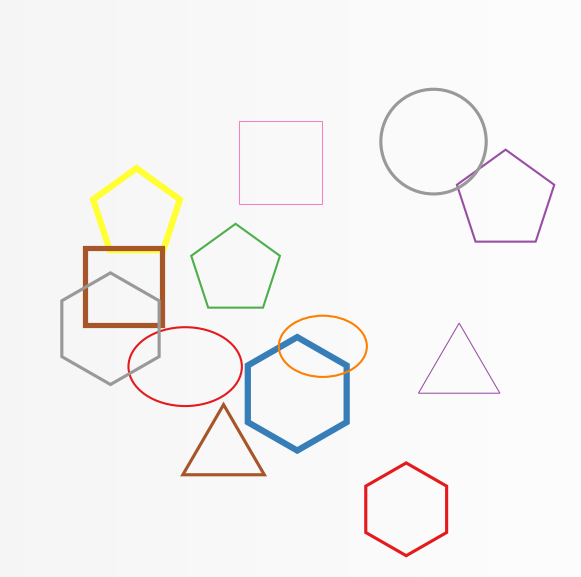[{"shape": "oval", "thickness": 1, "radius": 0.49, "center": [0.319, 0.364]}, {"shape": "hexagon", "thickness": 1.5, "radius": 0.4, "center": [0.699, 0.117]}, {"shape": "hexagon", "thickness": 3, "radius": 0.49, "center": [0.511, 0.317]}, {"shape": "pentagon", "thickness": 1, "radius": 0.4, "center": [0.405, 0.531]}, {"shape": "triangle", "thickness": 0.5, "radius": 0.4, "center": [0.79, 0.359]}, {"shape": "pentagon", "thickness": 1, "radius": 0.44, "center": [0.87, 0.652]}, {"shape": "oval", "thickness": 1, "radius": 0.38, "center": [0.555, 0.399]}, {"shape": "pentagon", "thickness": 3, "radius": 0.39, "center": [0.235, 0.629]}, {"shape": "square", "thickness": 2.5, "radius": 0.33, "center": [0.212, 0.503]}, {"shape": "triangle", "thickness": 1.5, "radius": 0.4, "center": [0.385, 0.218]}, {"shape": "square", "thickness": 0.5, "radius": 0.36, "center": [0.483, 0.718]}, {"shape": "hexagon", "thickness": 1.5, "radius": 0.48, "center": [0.19, 0.43]}, {"shape": "circle", "thickness": 1.5, "radius": 0.45, "center": [0.746, 0.754]}]